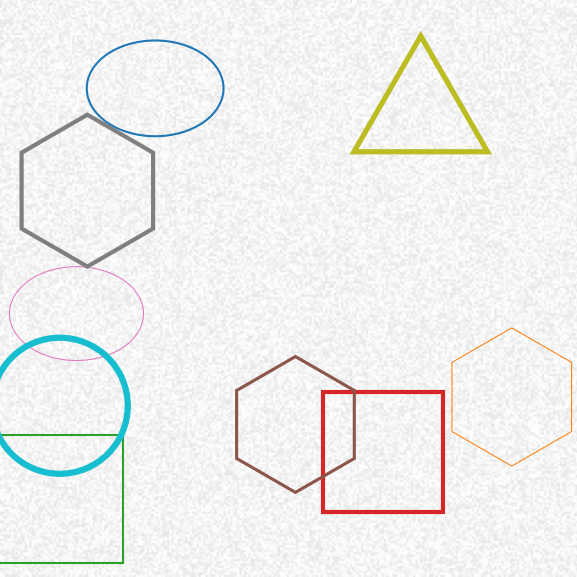[{"shape": "oval", "thickness": 1, "radius": 0.59, "center": [0.269, 0.846]}, {"shape": "hexagon", "thickness": 0.5, "radius": 0.6, "center": [0.886, 0.312]}, {"shape": "square", "thickness": 1, "radius": 0.55, "center": [0.102, 0.135]}, {"shape": "square", "thickness": 2, "radius": 0.52, "center": [0.663, 0.217]}, {"shape": "hexagon", "thickness": 1.5, "radius": 0.59, "center": [0.512, 0.264]}, {"shape": "oval", "thickness": 0.5, "radius": 0.58, "center": [0.132, 0.456]}, {"shape": "hexagon", "thickness": 2, "radius": 0.66, "center": [0.151, 0.669]}, {"shape": "triangle", "thickness": 2.5, "radius": 0.67, "center": [0.729, 0.803]}, {"shape": "circle", "thickness": 3, "radius": 0.59, "center": [0.103, 0.297]}]